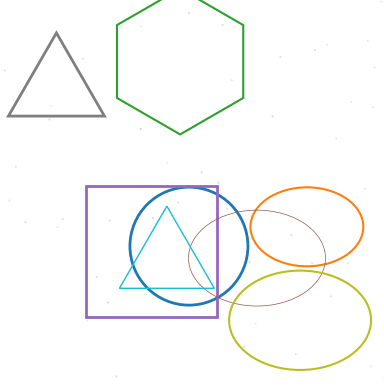[{"shape": "circle", "thickness": 2, "radius": 0.77, "center": [0.491, 0.361]}, {"shape": "oval", "thickness": 1.5, "radius": 0.73, "center": [0.797, 0.411]}, {"shape": "hexagon", "thickness": 1.5, "radius": 0.95, "center": [0.468, 0.84]}, {"shape": "square", "thickness": 2, "radius": 0.85, "center": [0.393, 0.347]}, {"shape": "oval", "thickness": 0.5, "radius": 0.89, "center": [0.667, 0.33]}, {"shape": "triangle", "thickness": 2, "radius": 0.72, "center": [0.147, 0.77]}, {"shape": "oval", "thickness": 1.5, "radius": 0.92, "center": [0.779, 0.168]}, {"shape": "triangle", "thickness": 1, "radius": 0.71, "center": [0.433, 0.322]}]